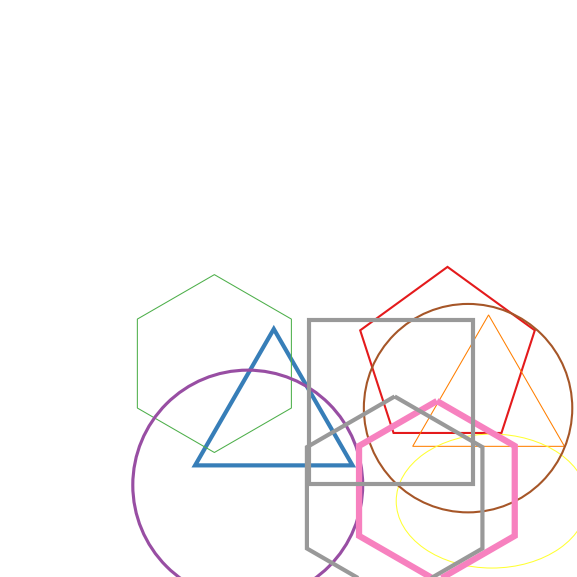[{"shape": "pentagon", "thickness": 1, "radius": 0.79, "center": [0.775, 0.378]}, {"shape": "triangle", "thickness": 2, "radius": 0.79, "center": [0.474, 0.272]}, {"shape": "hexagon", "thickness": 0.5, "radius": 0.77, "center": [0.371, 0.37]}, {"shape": "circle", "thickness": 1.5, "radius": 1.0, "center": [0.429, 0.159]}, {"shape": "triangle", "thickness": 0.5, "radius": 0.76, "center": [0.846, 0.302]}, {"shape": "oval", "thickness": 0.5, "radius": 0.83, "center": [0.852, 0.132]}, {"shape": "circle", "thickness": 1, "radius": 0.9, "center": [0.81, 0.292]}, {"shape": "hexagon", "thickness": 3, "radius": 0.78, "center": [0.757, 0.149]}, {"shape": "hexagon", "thickness": 2, "radius": 0.88, "center": [0.683, 0.137]}, {"shape": "square", "thickness": 2, "radius": 0.71, "center": [0.677, 0.303]}]